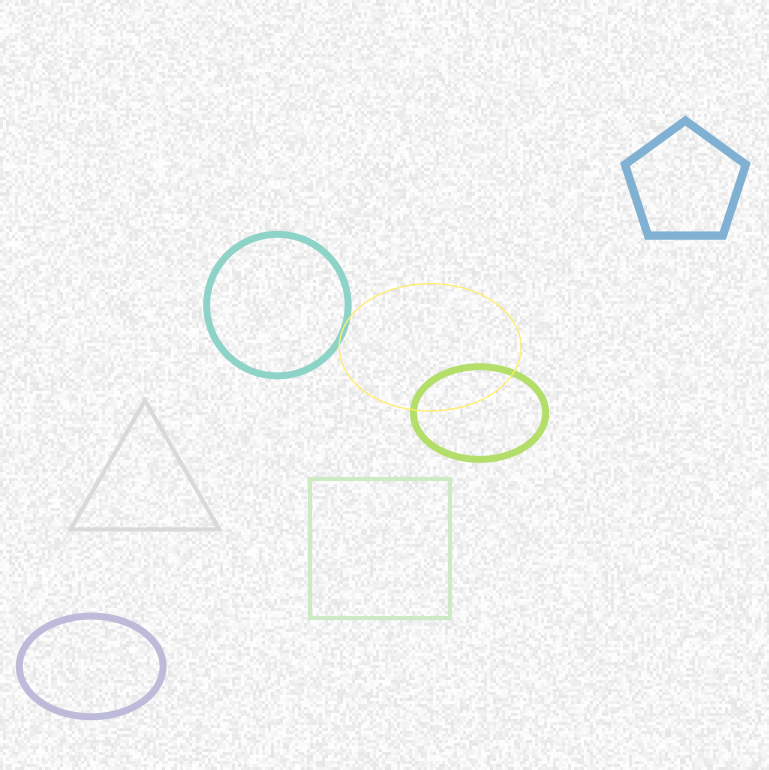[{"shape": "circle", "thickness": 2.5, "radius": 0.46, "center": [0.36, 0.604]}, {"shape": "oval", "thickness": 2.5, "radius": 0.47, "center": [0.118, 0.135]}, {"shape": "pentagon", "thickness": 3, "radius": 0.41, "center": [0.89, 0.761]}, {"shape": "oval", "thickness": 2.5, "radius": 0.43, "center": [0.623, 0.464]}, {"shape": "triangle", "thickness": 1.5, "radius": 0.56, "center": [0.188, 0.368]}, {"shape": "square", "thickness": 1.5, "radius": 0.45, "center": [0.493, 0.288]}, {"shape": "oval", "thickness": 0.5, "radius": 0.59, "center": [0.559, 0.549]}]